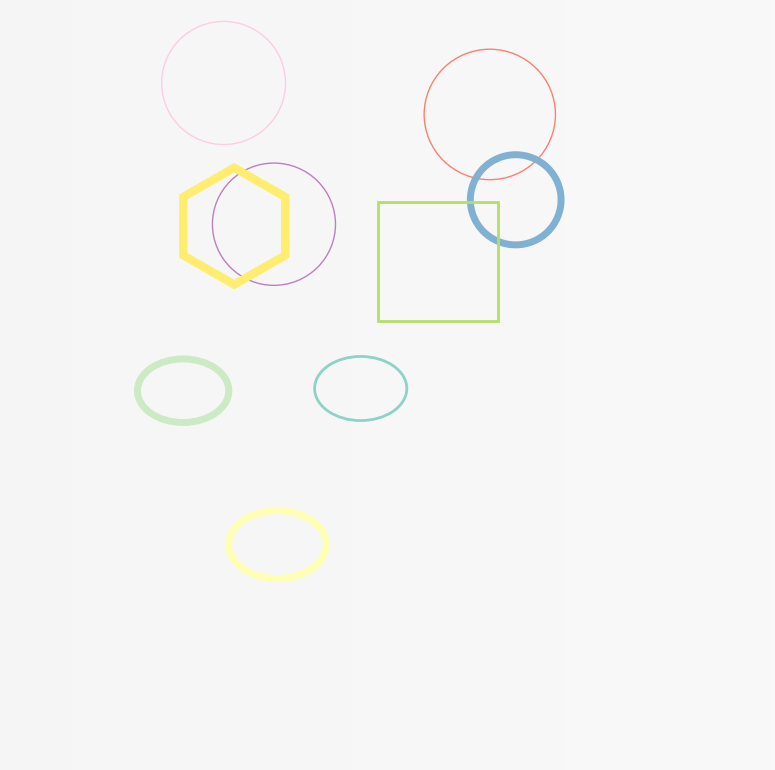[{"shape": "oval", "thickness": 1, "radius": 0.3, "center": [0.465, 0.495]}, {"shape": "oval", "thickness": 2.5, "radius": 0.32, "center": [0.358, 0.293]}, {"shape": "circle", "thickness": 0.5, "radius": 0.42, "center": [0.632, 0.851]}, {"shape": "circle", "thickness": 2.5, "radius": 0.29, "center": [0.665, 0.741]}, {"shape": "square", "thickness": 1, "radius": 0.39, "center": [0.565, 0.661]}, {"shape": "circle", "thickness": 0.5, "radius": 0.4, "center": [0.288, 0.892]}, {"shape": "circle", "thickness": 0.5, "radius": 0.4, "center": [0.353, 0.709]}, {"shape": "oval", "thickness": 2.5, "radius": 0.29, "center": [0.236, 0.493]}, {"shape": "hexagon", "thickness": 3, "radius": 0.38, "center": [0.302, 0.706]}]